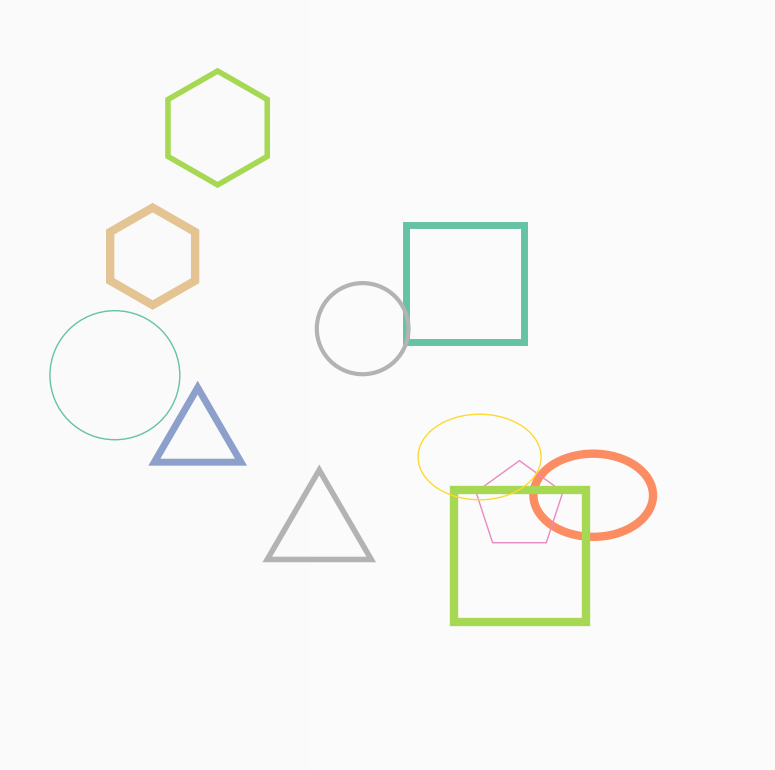[{"shape": "square", "thickness": 2.5, "radius": 0.38, "center": [0.6, 0.631]}, {"shape": "circle", "thickness": 0.5, "radius": 0.42, "center": [0.148, 0.513]}, {"shape": "oval", "thickness": 3, "radius": 0.39, "center": [0.765, 0.357]}, {"shape": "triangle", "thickness": 2.5, "radius": 0.32, "center": [0.255, 0.432]}, {"shape": "pentagon", "thickness": 0.5, "radius": 0.29, "center": [0.67, 0.343]}, {"shape": "square", "thickness": 3, "radius": 0.43, "center": [0.671, 0.278]}, {"shape": "hexagon", "thickness": 2, "radius": 0.37, "center": [0.281, 0.834]}, {"shape": "oval", "thickness": 0.5, "radius": 0.4, "center": [0.619, 0.406]}, {"shape": "hexagon", "thickness": 3, "radius": 0.32, "center": [0.197, 0.667]}, {"shape": "triangle", "thickness": 2, "radius": 0.39, "center": [0.412, 0.312]}, {"shape": "circle", "thickness": 1.5, "radius": 0.3, "center": [0.468, 0.573]}]